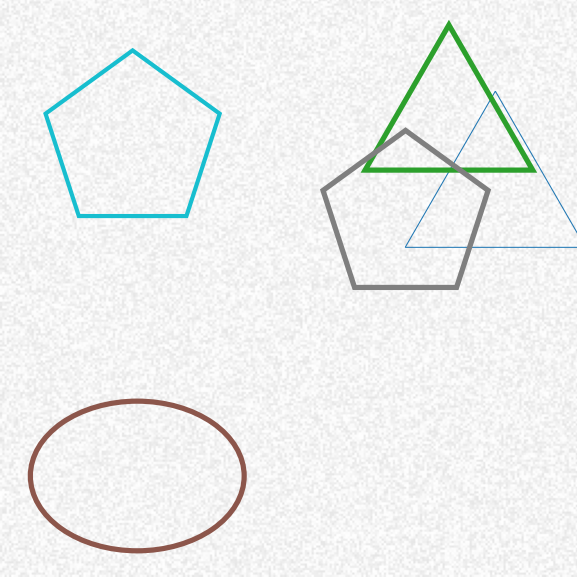[{"shape": "triangle", "thickness": 0.5, "radius": 0.9, "center": [0.858, 0.661]}, {"shape": "triangle", "thickness": 2.5, "radius": 0.84, "center": [0.777, 0.788]}, {"shape": "oval", "thickness": 2.5, "radius": 0.93, "center": [0.238, 0.175]}, {"shape": "pentagon", "thickness": 2.5, "radius": 0.75, "center": [0.702, 0.623]}, {"shape": "pentagon", "thickness": 2, "radius": 0.79, "center": [0.23, 0.753]}]